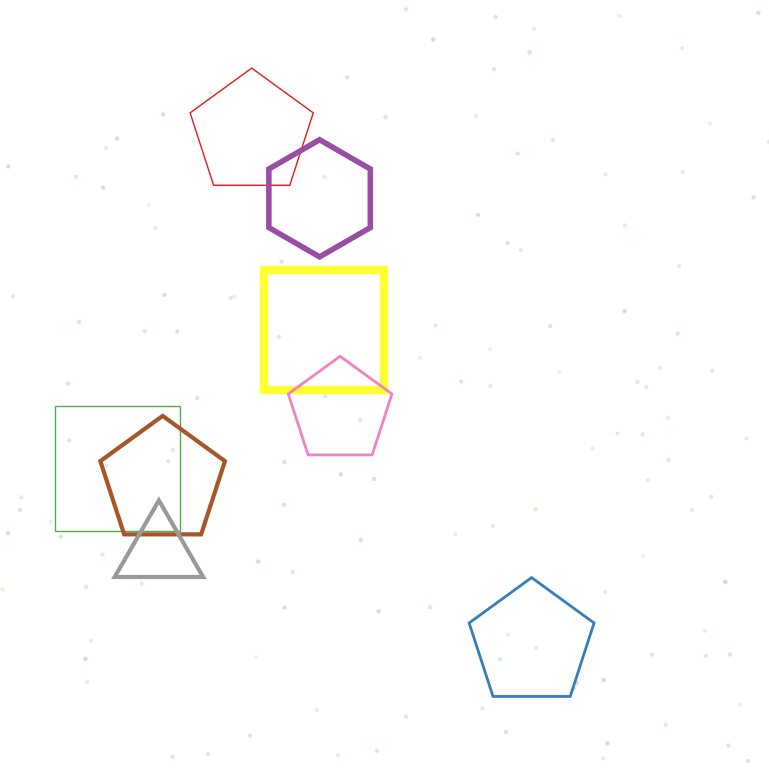[{"shape": "pentagon", "thickness": 0.5, "radius": 0.42, "center": [0.327, 0.827]}, {"shape": "pentagon", "thickness": 1, "radius": 0.43, "center": [0.69, 0.165]}, {"shape": "square", "thickness": 0.5, "radius": 0.41, "center": [0.153, 0.392]}, {"shape": "hexagon", "thickness": 2, "radius": 0.38, "center": [0.415, 0.742]}, {"shape": "square", "thickness": 3, "radius": 0.39, "center": [0.421, 0.571]}, {"shape": "pentagon", "thickness": 1.5, "radius": 0.43, "center": [0.211, 0.375]}, {"shape": "pentagon", "thickness": 1, "radius": 0.35, "center": [0.442, 0.467]}, {"shape": "triangle", "thickness": 1.5, "radius": 0.33, "center": [0.206, 0.284]}]